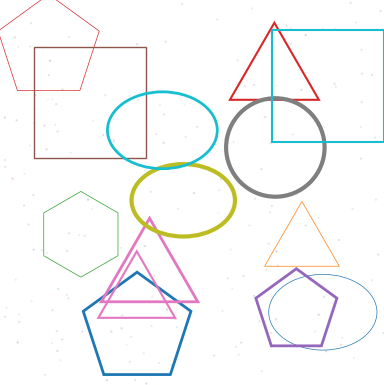[{"shape": "oval", "thickness": 0.5, "radius": 0.7, "center": [0.839, 0.189]}, {"shape": "pentagon", "thickness": 2, "radius": 0.74, "center": [0.356, 0.146]}, {"shape": "triangle", "thickness": 0.5, "radius": 0.56, "center": [0.784, 0.365]}, {"shape": "hexagon", "thickness": 0.5, "radius": 0.56, "center": [0.21, 0.391]}, {"shape": "pentagon", "thickness": 0.5, "radius": 0.69, "center": [0.126, 0.877]}, {"shape": "triangle", "thickness": 1.5, "radius": 0.67, "center": [0.713, 0.807]}, {"shape": "pentagon", "thickness": 2, "radius": 0.55, "center": [0.77, 0.191]}, {"shape": "square", "thickness": 1, "radius": 0.73, "center": [0.233, 0.734]}, {"shape": "triangle", "thickness": 2, "radius": 0.72, "center": [0.389, 0.288]}, {"shape": "triangle", "thickness": 1.5, "radius": 0.58, "center": [0.355, 0.232]}, {"shape": "circle", "thickness": 3, "radius": 0.64, "center": [0.715, 0.617]}, {"shape": "oval", "thickness": 3, "radius": 0.67, "center": [0.476, 0.48]}, {"shape": "oval", "thickness": 2, "radius": 0.71, "center": [0.422, 0.662]}, {"shape": "square", "thickness": 1.5, "radius": 0.73, "center": [0.852, 0.777]}]